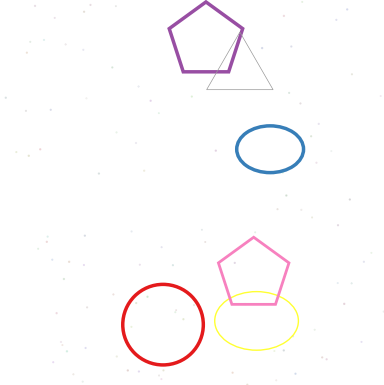[{"shape": "circle", "thickness": 2.5, "radius": 0.52, "center": [0.423, 0.157]}, {"shape": "oval", "thickness": 2.5, "radius": 0.43, "center": [0.702, 0.612]}, {"shape": "pentagon", "thickness": 2.5, "radius": 0.5, "center": [0.535, 0.895]}, {"shape": "oval", "thickness": 1, "radius": 0.54, "center": [0.666, 0.166]}, {"shape": "pentagon", "thickness": 2, "radius": 0.48, "center": [0.659, 0.287]}, {"shape": "triangle", "thickness": 0.5, "radius": 0.5, "center": [0.623, 0.817]}]